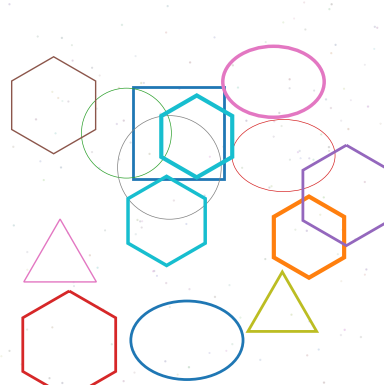[{"shape": "square", "thickness": 2, "radius": 0.6, "center": [0.463, 0.654]}, {"shape": "oval", "thickness": 2, "radius": 0.73, "center": [0.486, 0.116]}, {"shape": "hexagon", "thickness": 3, "radius": 0.53, "center": [0.803, 0.384]}, {"shape": "circle", "thickness": 0.5, "radius": 0.58, "center": [0.328, 0.654]}, {"shape": "oval", "thickness": 0.5, "radius": 0.67, "center": [0.736, 0.596]}, {"shape": "hexagon", "thickness": 2, "radius": 0.7, "center": [0.18, 0.105]}, {"shape": "hexagon", "thickness": 2, "radius": 0.65, "center": [0.9, 0.493]}, {"shape": "hexagon", "thickness": 1, "radius": 0.63, "center": [0.139, 0.727]}, {"shape": "triangle", "thickness": 1, "radius": 0.54, "center": [0.156, 0.322]}, {"shape": "oval", "thickness": 2.5, "radius": 0.66, "center": [0.71, 0.788]}, {"shape": "circle", "thickness": 0.5, "radius": 0.67, "center": [0.44, 0.565]}, {"shape": "triangle", "thickness": 2, "radius": 0.52, "center": [0.733, 0.191]}, {"shape": "hexagon", "thickness": 2.5, "radius": 0.58, "center": [0.433, 0.426]}, {"shape": "hexagon", "thickness": 3, "radius": 0.53, "center": [0.511, 0.646]}]